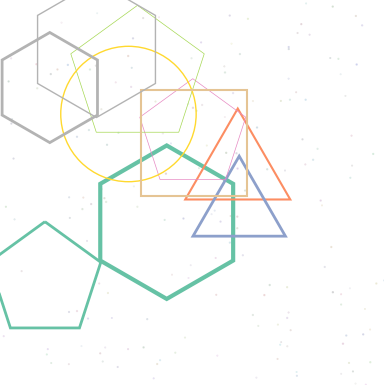[{"shape": "hexagon", "thickness": 3, "radius": 1.0, "center": [0.433, 0.423]}, {"shape": "pentagon", "thickness": 2, "radius": 0.76, "center": [0.117, 0.272]}, {"shape": "triangle", "thickness": 1.5, "radius": 0.79, "center": [0.618, 0.561]}, {"shape": "triangle", "thickness": 2, "radius": 0.69, "center": [0.621, 0.456]}, {"shape": "pentagon", "thickness": 0.5, "radius": 0.72, "center": [0.501, 0.651]}, {"shape": "pentagon", "thickness": 0.5, "radius": 0.91, "center": [0.357, 0.804]}, {"shape": "circle", "thickness": 1, "radius": 0.88, "center": [0.334, 0.704]}, {"shape": "square", "thickness": 1.5, "radius": 0.69, "center": [0.503, 0.629]}, {"shape": "hexagon", "thickness": 2, "radius": 0.72, "center": [0.129, 0.773]}, {"shape": "hexagon", "thickness": 1, "radius": 0.88, "center": [0.251, 0.872]}]